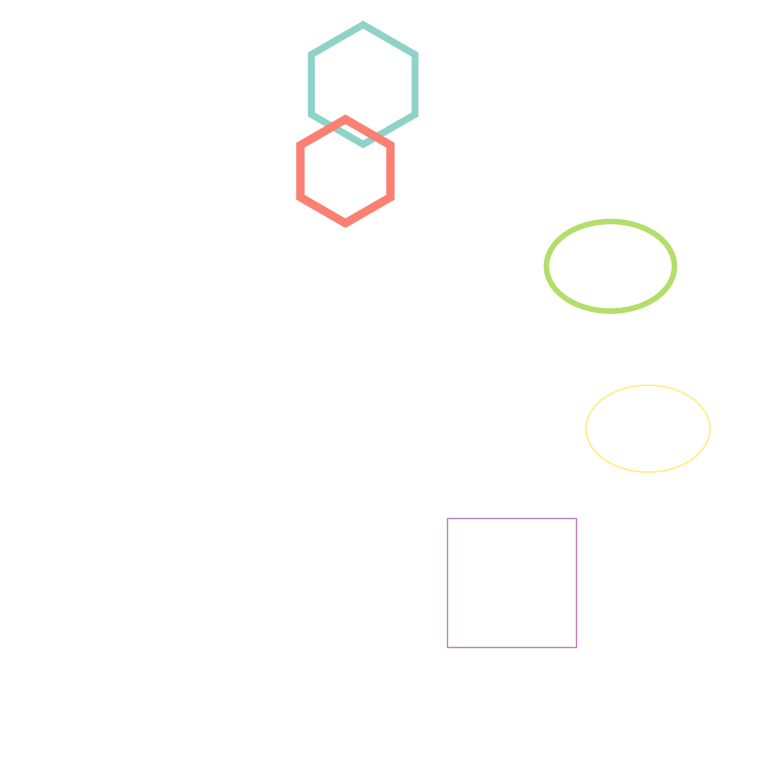[{"shape": "hexagon", "thickness": 2.5, "radius": 0.39, "center": [0.472, 0.89]}, {"shape": "hexagon", "thickness": 3, "radius": 0.34, "center": [0.449, 0.778]}, {"shape": "oval", "thickness": 2, "radius": 0.42, "center": [0.793, 0.654]}, {"shape": "square", "thickness": 0.5, "radius": 0.42, "center": [0.665, 0.244]}, {"shape": "oval", "thickness": 0.5, "radius": 0.4, "center": [0.842, 0.443]}]